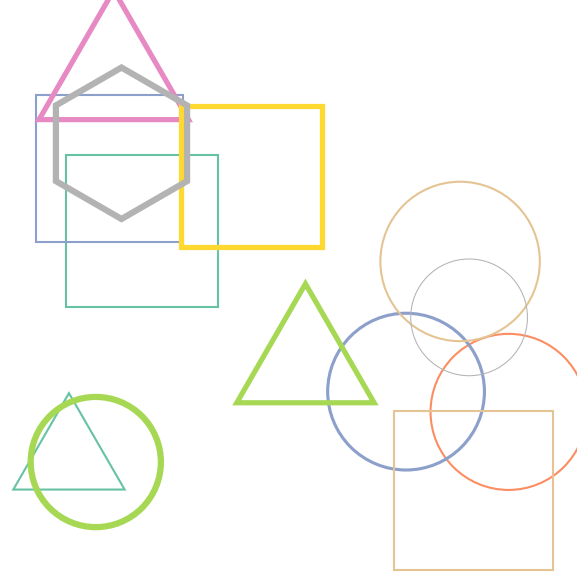[{"shape": "square", "thickness": 1, "radius": 0.66, "center": [0.246, 0.599]}, {"shape": "triangle", "thickness": 1, "radius": 0.56, "center": [0.119, 0.207]}, {"shape": "circle", "thickness": 1, "radius": 0.68, "center": [0.881, 0.286]}, {"shape": "square", "thickness": 1, "radius": 0.64, "center": [0.19, 0.708]}, {"shape": "circle", "thickness": 1.5, "radius": 0.68, "center": [0.703, 0.321]}, {"shape": "triangle", "thickness": 2.5, "radius": 0.75, "center": [0.197, 0.867]}, {"shape": "triangle", "thickness": 2.5, "radius": 0.69, "center": [0.529, 0.37]}, {"shape": "circle", "thickness": 3, "radius": 0.56, "center": [0.166, 0.199]}, {"shape": "square", "thickness": 2.5, "radius": 0.61, "center": [0.436, 0.694]}, {"shape": "square", "thickness": 1, "radius": 0.69, "center": [0.82, 0.15]}, {"shape": "circle", "thickness": 1, "radius": 0.69, "center": [0.797, 0.546]}, {"shape": "circle", "thickness": 0.5, "radius": 0.51, "center": [0.812, 0.45]}, {"shape": "hexagon", "thickness": 3, "radius": 0.66, "center": [0.21, 0.751]}]